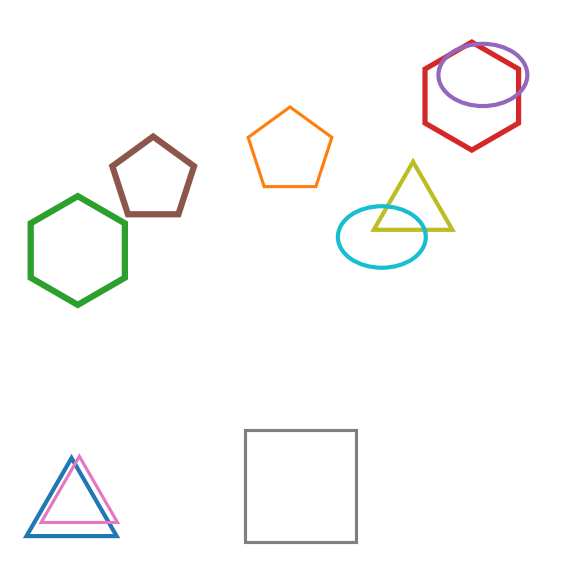[{"shape": "triangle", "thickness": 2, "radius": 0.45, "center": [0.124, 0.116]}, {"shape": "pentagon", "thickness": 1.5, "radius": 0.38, "center": [0.502, 0.738]}, {"shape": "hexagon", "thickness": 3, "radius": 0.47, "center": [0.135, 0.565]}, {"shape": "hexagon", "thickness": 2.5, "radius": 0.47, "center": [0.817, 0.833]}, {"shape": "oval", "thickness": 2, "radius": 0.38, "center": [0.836, 0.869]}, {"shape": "pentagon", "thickness": 3, "radius": 0.37, "center": [0.265, 0.688]}, {"shape": "triangle", "thickness": 1.5, "radius": 0.38, "center": [0.137, 0.133]}, {"shape": "square", "thickness": 1.5, "radius": 0.48, "center": [0.521, 0.158]}, {"shape": "triangle", "thickness": 2, "radius": 0.39, "center": [0.715, 0.64]}, {"shape": "oval", "thickness": 2, "radius": 0.38, "center": [0.661, 0.589]}]